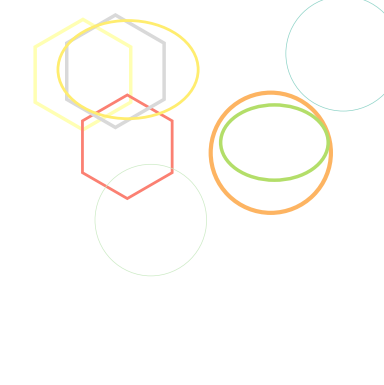[{"shape": "circle", "thickness": 0.5, "radius": 0.75, "center": [0.892, 0.861]}, {"shape": "hexagon", "thickness": 2.5, "radius": 0.72, "center": [0.215, 0.806]}, {"shape": "hexagon", "thickness": 2, "radius": 0.67, "center": [0.331, 0.619]}, {"shape": "circle", "thickness": 3, "radius": 0.78, "center": [0.703, 0.603]}, {"shape": "oval", "thickness": 2.5, "radius": 0.7, "center": [0.713, 0.63]}, {"shape": "hexagon", "thickness": 2.5, "radius": 0.73, "center": [0.3, 0.815]}, {"shape": "circle", "thickness": 0.5, "radius": 0.72, "center": [0.392, 0.428]}, {"shape": "oval", "thickness": 2, "radius": 0.91, "center": [0.333, 0.819]}]